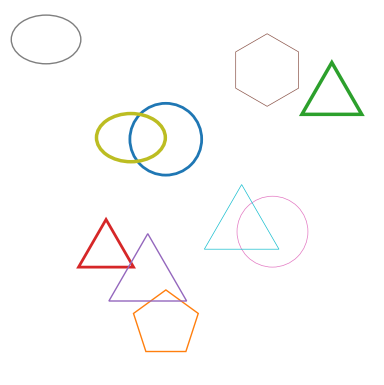[{"shape": "circle", "thickness": 2, "radius": 0.47, "center": [0.431, 0.638]}, {"shape": "pentagon", "thickness": 1, "radius": 0.44, "center": [0.431, 0.159]}, {"shape": "triangle", "thickness": 2.5, "radius": 0.45, "center": [0.862, 0.748]}, {"shape": "triangle", "thickness": 2, "radius": 0.41, "center": [0.275, 0.347]}, {"shape": "triangle", "thickness": 1, "radius": 0.58, "center": [0.384, 0.276]}, {"shape": "hexagon", "thickness": 0.5, "radius": 0.47, "center": [0.694, 0.818]}, {"shape": "circle", "thickness": 0.5, "radius": 0.46, "center": [0.708, 0.398]}, {"shape": "oval", "thickness": 1, "radius": 0.45, "center": [0.12, 0.898]}, {"shape": "oval", "thickness": 2.5, "radius": 0.45, "center": [0.34, 0.643]}, {"shape": "triangle", "thickness": 0.5, "radius": 0.56, "center": [0.628, 0.409]}]